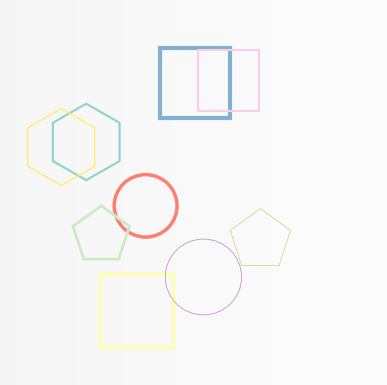[{"shape": "hexagon", "thickness": 1.5, "radius": 0.5, "center": [0.223, 0.631]}, {"shape": "square", "thickness": 2.5, "radius": 0.48, "center": [0.352, 0.193]}, {"shape": "circle", "thickness": 2.5, "radius": 0.41, "center": [0.376, 0.465]}, {"shape": "square", "thickness": 3, "radius": 0.45, "center": [0.503, 0.784]}, {"shape": "pentagon", "thickness": 0.5, "radius": 0.41, "center": [0.672, 0.376]}, {"shape": "square", "thickness": 1.5, "radius": 0.39, "center": [0.589, 0.792]}, {"shape": "circle", "thickness": 0.5, "radius": 0.49, "center": [0.525, 0.281]}, {"shape": "pentagon", "thickness": 2, "radius": 0.38, "center": [0.261, 0.389]}, {"shape": "hexagon", "thickness": 1, "radius": 0.5, "center": [0.158, 0.618]}]